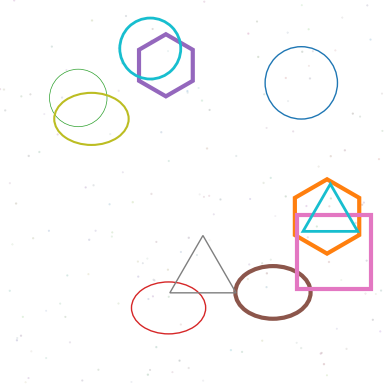[{"shape": "circle", "thickness": 1, "radius": 0.47, "center": [0.783, 0.785]}, {"shape": "hexagon", "thickness": 3, "radius": 0.48, "center": [0.849, 0.438]}, {"shape": "circle", "thickness": 0.5, "radius": 0.37, "center": [0.203, 0.746]}, {"shape": "oval", "thickness": 1, "radius": 0.48, "center": [0.438, 0.2]}, {"shape": "hexagon", "thickness": 3, "radius": 0.4, "center": [0.431, 0.83]}, {"shape": "oval", "thickness": 3, "radius": 0.49, "center": [0.709, 0.24]}, {"shape": "square", "thickness": 3, "radius": 0.48, "center": [0.867, 0.347]}, {"shape": "triangle", "thickness": 1, "radius": 0.5, "center": [0.527, 0.289]}, {"shape": "oval", "thickness": 1.5, "radius": 0.48, "center": [0.238, 0.691]}, {"shape": "triangle", "thickness": 2, "radius": 0.41, "center": [0.858, 0.44]}, {"shape": "circle", "thickness": 2, "radius": 0.4, "center": [0.39, 0.874]}]